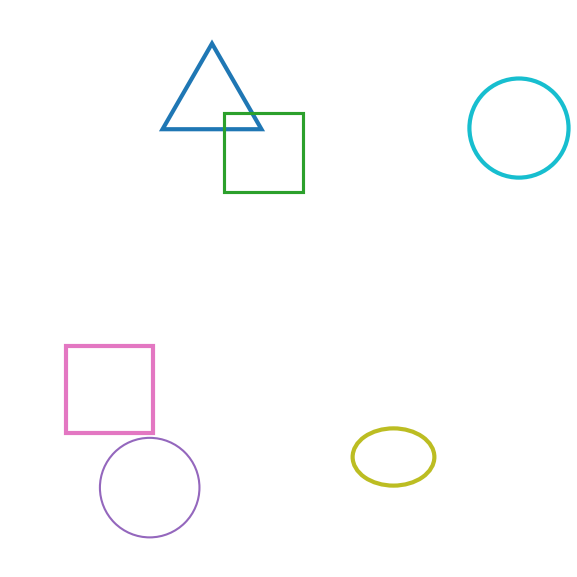[{"shape": "triangle", "thickness": 2, "radius": 0.49, "center": [0.367, 0.825]}, {"shape": "square", "thickness": 1.5, "radius": 0.34, "center": [0.456, 0.735]}, {"shape": "circle", "thickness": 1, "radius": 0.43, "center": [0.259, 0.155]}, {"shape": "square", "thickness": 2, "radius": 0.38, "center": [0.19, 0.324]}, {"shape": "oval", "thickness": 2, "radius": 0.35, "center": [0.681, 0.208]}, {"shape": "circle", "thickness": 2, "radius": 0.43, "center": [0.899, 0.777]}]